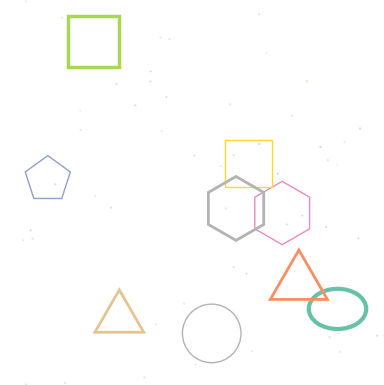[{"shape": "oval", "thickness": 3, "radius": 0.37, "center": [0.877, 0.198]}, {"shape": "triangle", "thickness": 2, "radius": 0.43, "center": [0.776, 0.265]}, {"shape": "pentagon", "thickness": 1, "radius": 0.31, "center": [0.124, 0.534]}, {"shape": "hexagon", "thickness": 1, "radius": 0.41, "center": [0.733, 0.447]}, {"shape": "square", "thickness": 2.5, "radius": 0.33, "center": [0.243, 0.893]}, {"shape": "square", "thickness": 1, "radius": 0.31, "center": [0.645, 0.576]}, {"shape": "triangle", "thickness": 2, "radius": 0.37, "center": [0.31, 0.174]}, {"shape": "hexagon", "thickness": 2, "radius": 0.42, "center": [0.613, 0.459]}, {"shape": "circle", "thickness": 1, "radius": 0.38, "center": [0.55, 0.134]}]